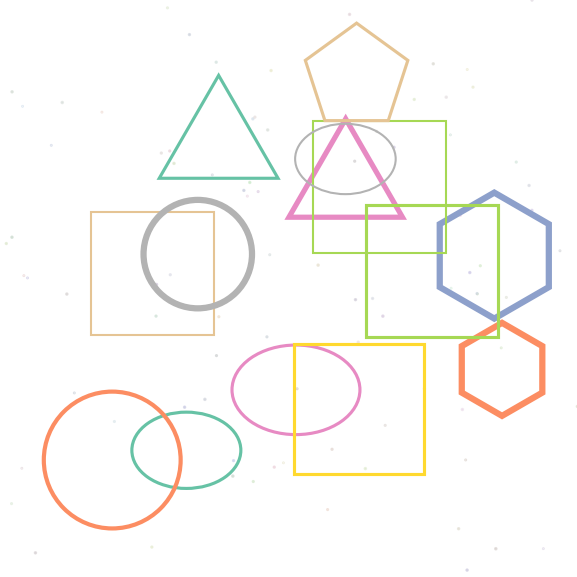[{"shape": "triangle", "thickness": 1.5, "radius": 0.59, "center": [0.379, 0.75]}, {"shape": "oval", "thickness": 1.5, "radius": 0.47, "center": [0.323, 0.219]}, {"shape": "circle", "thickness": 2, "radius": 0.59, "center": [0.194, 0.203]}, {"shape": "hexagon", "thickness": 3, "radius": 0.4, "center": [0.869, 0.36]}, {"shape": "hexagon", "thickness": 3, "radius": 0.55, "center": [0.856, 0.557]}, {"shape": "triangle", "thickness": 2.5, "radius": 0.57, "center": [0.599, 0.68]}, {"shape": "oval", "thickness": 1.5, "radius": 0.55, "center": [0.513, 0.324]}, {"shape": "square", "thickness": 1, "radius": 0.57, "center": [0.657, 0.676]}, {"shape": "square", "thickness": 1.5, "radius": 0.57, "center": [0.748, 0.53]}, {"shape": "square", "thickness": 1.5, "radius": 0.56, "center": [0.621, 0.291]}, {"shape": "pentagon", "thickness": 1.5, "radius": 0.47, "center": [0.617, 0.866]}, {"shape": "square", "thickness": 1, "radius": 0.53, "center": [0.264, 0.526]}, {"shape": "oval", "thickness": 1, "radius": 0.44, "center": [0.598, 0.724]}, {"shape": "circle", "thickness": 3, "radius": 0.47, "center": [0.342, 0.559]}]